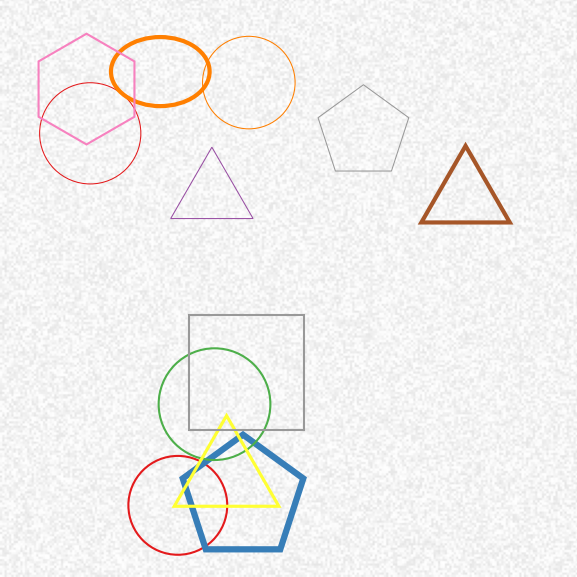[{"shape": "circle", "thickness": 0.5, "radius": 0.44, "center": [0.156, 0.768]}, {"shape": "circle", "thickness": 1, "radius": 0.43, "center": [0.308, 0.124]}, {"shape": "pentagon", "thickness": 3, "radius": 0.55, "center": [0.421, 0.137]}, {"shape": "circle", "thickness": 1, "radius": 0.48, "center": [0.371, 0.299]}, {"shape": "triangle", "thickness": 0.5, "radius": 0.41, "center": [0.367, 0.662]}, {"shape": "oval", "thickness": 2, "radius": 0.43, "center": [0.278, 0.875]}, {"shape": "circle", "thickness": 0.5, "radius": 0.4, "center": [0.431, 0.856]}, {"shape": "triangle", "thickness": 1.5, "radius": 0.52, "center": [0.392, 0.175]}, {"shape": "triangle", "thickness": 2, "radius": 0.44, "center": [0.806, 0.658]}, {"shape": "hexagon", "thickness": 1, "radius": 0.48, "center": [0.15, 0.845]}, {"shape": "square", "thickness": 1, "radius": 0.5, "center": [0.426, 0.354]}, {"shape": "pentagon", "thickness": 0.5, "radius": 0.41, "center": [0.629, 0.77]}]